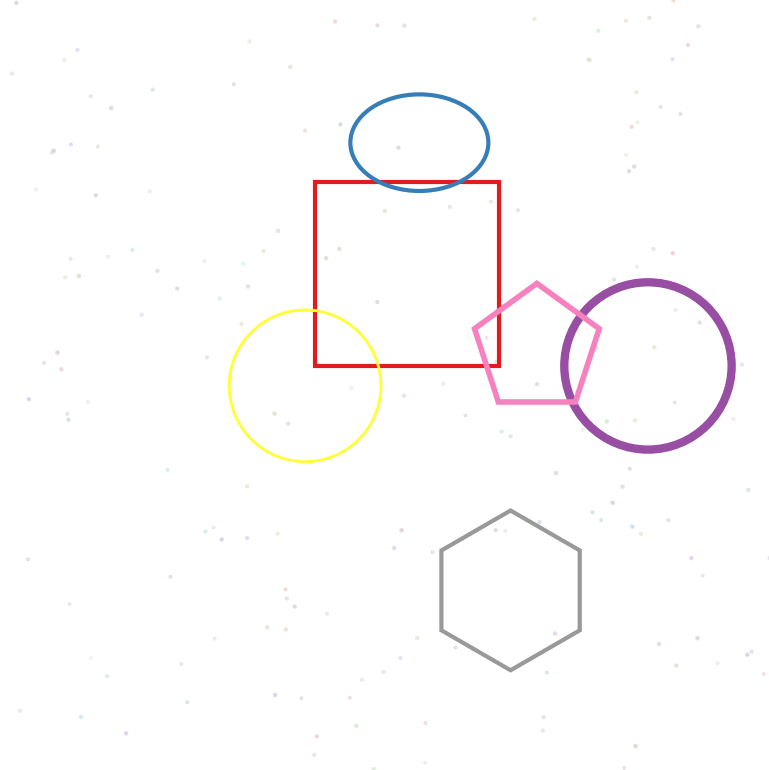[{"shape": "square", "thickness": 1.5, "radius": 0.6, "center": [0.529, 0.644]}, {"shape": "oval", "thickness": 1.5, "radius": 0.45, "center": [0.545, 0.815]}, {"shape": "circle", "thickness": 3, "radius": 0.54, "center": [0.842, 0.525]}, {"shape": "circle", "thickness": 1, "radius": 0.49, "center": [0.396, 0.499]}, {"shape": "pentagon", "thickness": 2, "radius": 0.43, "center": [0.697, 0.547]}, {"shape": "hexagon", "thickness": 1.5, "radius": 0.52, "center": [0.663, 0.233]}]